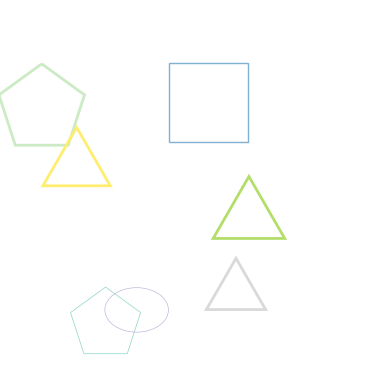[{"shape": "pentagon", "thickness": 0.5, "radius": 0.48, "center": [0.274, 0.159]}, {"shape": "oval", "thickness": 0.5, "radius": 0.41, "center": [0.355, 0.195]}, {"shape": "square", "thickness": 1, "radius": 0.51, "center": [0.542, 0.734]}, {"shape": "triangle", "thickness": 2, "radius": 0.54, "center": [0.647, 0.434]}, {"shape": "triangle", "thickness": 2, "radius": 0.44, "center": [0.613, 0.24]}, {"shape": "pentagon", "thickness": 2, "radius": 0.58, "center": [0.108, 0.717]}, {"shape": "triangle", "thickness": 2, "radius": 0.51, "center": [0.199, 0.568]}]